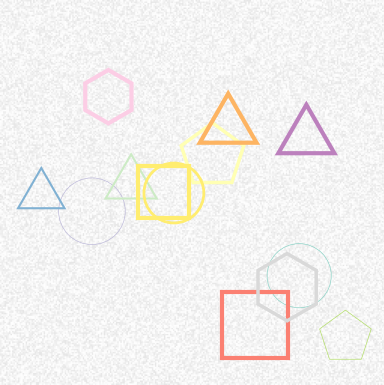[{"shape": "circle", "thickness": 0.5, "radius": 0.42, "center": [0.777, 0.284]}, {"shape": "pentagon", "thickness": 2.5, "radius": 0.43, "center": [0.552, 0.595]}, {"shape": "circle", "thickness": 0.5, "radius": 0.43, "center": [0.239, 0.451]}, {"shape": "square", "thickness": 3, "radius": 0.43, "center": [0.663, 0.157]}, {"shape": "triangle", "thickness": 1.5, "radius": 0.35, "center": [0.107, 0.494]}, {"shape": "triangle", "thickness": 3, "radius": 0.43, "center": [0.593, 0.672]}, {"shape": "pentagon", "thickness": 0.5, "radius": 0.35, "center": [0.897, 0.124]}, {"shape": "hexagon", "thickness": 3, "radius": 0.35, "center": [0.282, 0.749]}, {"shape": "hexagon", "thickness": 2.5, "radius": 0.44, "center": [0.746, 0.254]}, {"shape": "triangle", "thickness": 3, "radius": 0.42, "center": [0.796, 0.644]}, {"shape": "triangle", "thickness": 1.5, "radius": 0.38, "center": [0.341, 0.523]}, {"shape": "circle", "thickness": 2, "radius": 0.39, "center": [0.452, 0.499]}, {"shape": "square", "thickness": 3, "radius": 0.34, "center": [0.425, 0.501]}]